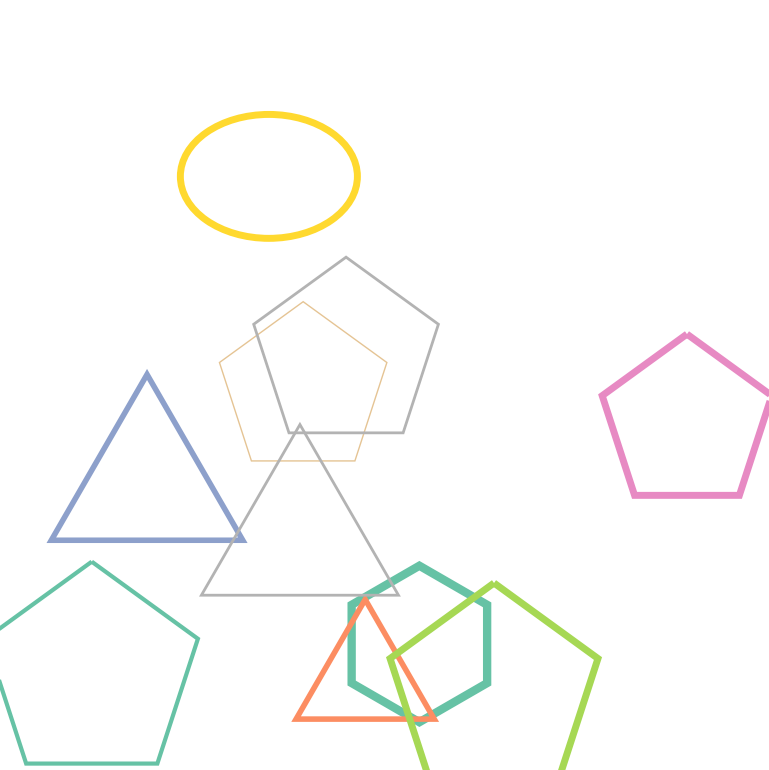[{"shape": "pentagon", "thickness": 1.5, "radius": 0.72, "center": [0.119, 0.126]}, {"shape": "hexagon", "thickness": 3, "radius": 0.51, "center": [0.545, 0.164]}, {"shape": "triangle", "thickness": 2, "radius": 0.52, "center": [0.474, 0.118]}, {"shape": "triangle", "thickness": 2, "radius": 0.72, "center": [0.191, 0.37]}, {"shape": "pentagon", "thickness": 2.5, "radius": 0.58, "center": [0.892, 0.45]}, {"shape": "pentagon", "thickness": 2.5, "radius": 0.71, "center": [0.642, 0.101]}, {"shape": "oval", "thickness": 2.5, "radius": 0.57, "center": [0.349, 0.771]}, {"shape": "pentagon", "thickness": 0.5, "radius": 0.57, "center": [0.394, 0.494]}, {"shape": "pentagon", "thickness": 1, "radius": 0.63, "center": [0.449, 0.54]}, {"shape": "triangle", "thickness": 1, "radius": 0.74, "center": [0.39, 0.301]}]